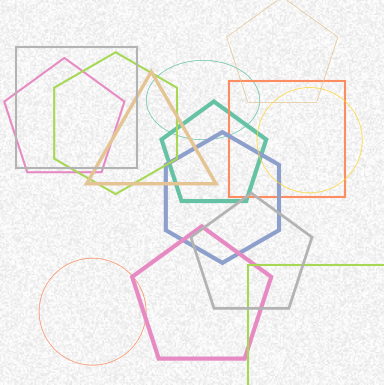[{"shape": "oval", "thickness": 0.5, "radius": 0.74, "center": [0.527, 0.74]}, {"shape": "pentagon", "thickness": 3, "radius": 0.71, "center": [0.556, 0.593]}, {"shape": "square", "thickness": 1.5, "radius": 0.75, "center": [0.746, 0.64]}, {"shape": "circle", "thickness": 0.5, "radius": 0.69, "center": [0.241, 0.19]}, {"shape": "hexagon", "thickness": 3, "radius": 0.85, "center": [0.578, 0.487]}, {"shape": "pentagon", "thickness": 1.5, "radius": 0.82, "center": [0.167, 0.685]}, {"shape": "pentagon", "thickness": 3, "radius": 0.95, "center": [0.524, 0.222]}, {"shape": "square", "thickness": 1.5, "radius": 0.99, "center": [0.844, 0.112]}, {"shape": "hexagon", "thickness": 1.5, "radius": 0.92, "center": [0.3, 0.68]}, {"shape": "circle", "thickness": 0.5, "radius": 0.68, "center": [0.804, 0.636]}, {"shape": "triangle", "thickness": 2.5, "radius": 0.97, "center": [0.393, 0.62]}, {"shape": "pentagon", "thickness": 0.5, "radius": 0.76, "center": [0.733, 0.857]}, {"shape": "pentagon", "thickness": 2, "radius": 0.83, "center": [0.653, 0.333]}, {"shape": "square", "thickness": 1.5, "radius": 0.79, "center": [0.199, 0.721]}]